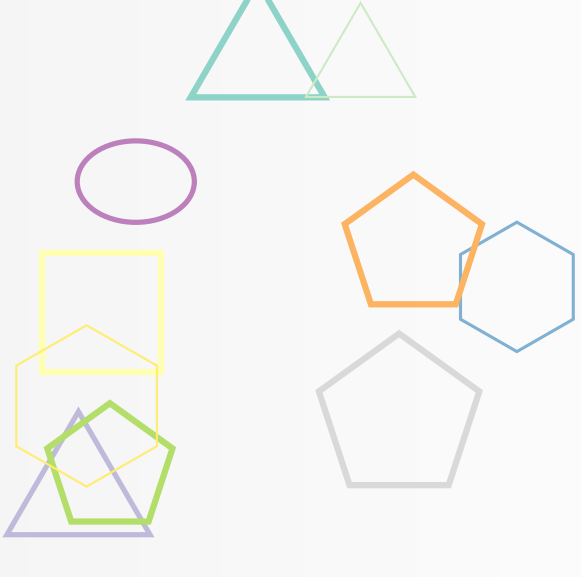[{"shape": "triangle", "thickness": 3, "radius": 0.67, "center": [0.443, 0.897]}, {"shape": "square", "thickness": 3, "radius": 0.51, "center": [0.175, 0.458]}, {"shape": "triangle", "thickness": 2.5, "radius": 0.71, "center": [0.135, 0.144]}, {"shape": "hexagon", "thickness": 1.5, "radius": 0.56, "center": [0.889, 0.502]}, {"shape": "pentagon", "thickness": 3, "radius": 0.62, "center": [0.711, 0.573]}, {"shape": "pentagon", "thickness": 3, "radius": 0.57, "center": [0.189, 0.188]}, {"shape": "pentagon", "thickness": 3, "radius": 0.73, "center": [0.687, 0.276]}, {"shape": "oval", "thickness": 2.5, "radius": 0.5, "center": [0.234, 0.685]}, {"shape": "triangle", "thickness": 1, "radius": 0.54, "center": [0.62, 0.886]}, {"shape": "hexagon", "thickness": 1, "radius": 0.7, "center": [0.149, 0.296]}]